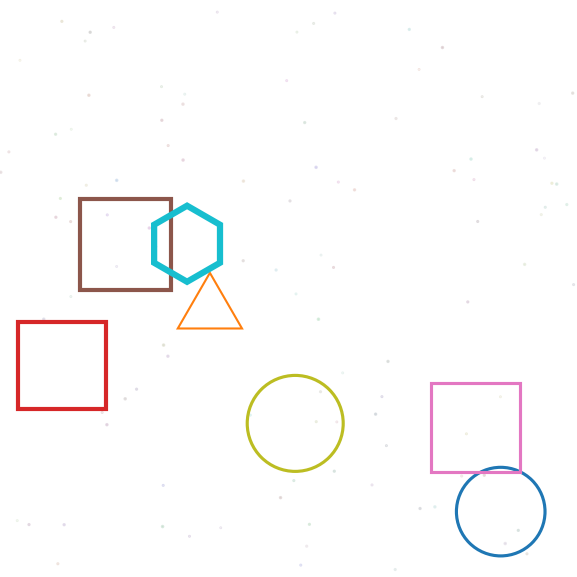[{"shape": "circle", "thickness": 1.5, "radius": 0.38, "center": [0.867, 0.113]}, {"shape": "triangle", "thickness": 1, "radius": 0.32, "center": [0.363, 0.462]}, {"shape": "square", "thickness": 2, "radius": 0.38, "center": [0.107, 0.366]}, {"shape": "square", "thickness": 2, "radius": 0.39, "center": [0.217, 0.576]}, {"shape": "square", "thickness": 1.5, "radius": 0.39, "center": [0.824, 0.259]}, {"shape": "circle", "thickness": 1.5, "radius": 0.42, "center": [0.511, 0.266]}, {"shape": "hexagon", "thickness": 3, "radius": 0.33, "center": [0.324, 0.577]}]